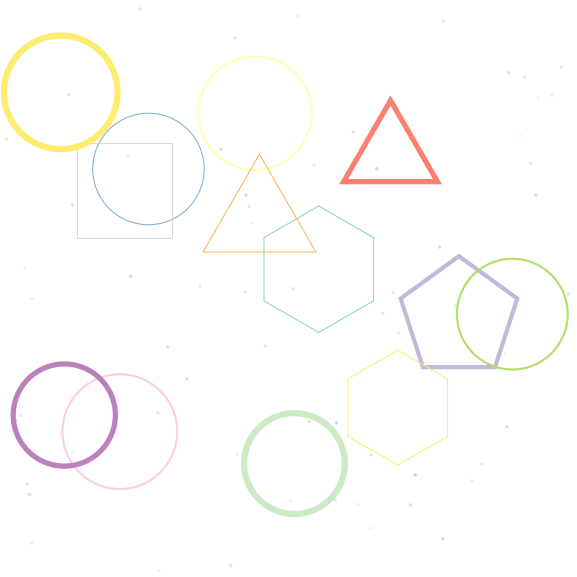[{"shape": "hexagon", "thickness": 0.5, "radius": 0.55, "center": [0.552, 0.533]}, {"shape": "circle", "thickness": 1, "radius": 0.49, "center": [0.442, 0.803]}, {"shape": "pentagon", "thickness": 2, "radius": 0.53, "center": [0.795, 0.449]}, {"shape": "triangle", "thickness": 2.5, "radius": 0.47, "center": [0.676, 0.731]}, {"shape": "circle", "thickness": 0.5, "radius": 0.48, "center": [0.257, 0.707]}, {"shape": "triangle", "thickness": 0.5, "radius": 0.56, "center": [0.449, 0.619]}, {"shape": "circle", "thickness": 1, "radius": 0.48, "center": [0.887, 0.455]}, {"shape": "circle", "thickness": 1, "radius": 0.5, "center": [0.208, 0.252]}, {"shape": "square", "thickness": 0.5, "radius": 0.41, "center": [0.216, 0.67]}, {"shape": "circle", "thickness": 2.5, "radius": 0.44, "center": [0.111, 0.28]}, {"shape": "circle", "thickness": 3, "radius": 0.44, "center": [0.51, 0.196]}, {"shape": "circle", "thickness": 3, "radius": 0.49, "center": [0.105, 0.839]}, {"shape": "hexagon", "thickness": 0.5, "radius": 0.5, "center": [0.689, 0.293]}]